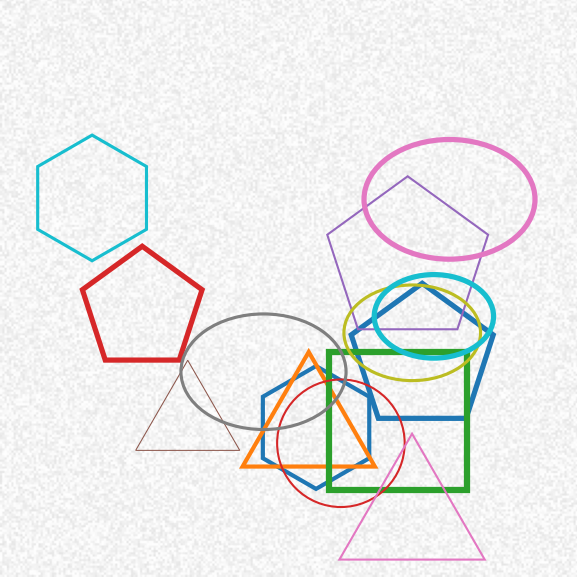[{"shape": "pentagon", "thickness": 2.5, "radius": 0.65, "center": [0.731, 0.379]}, {"shape": "hexagon", "thickness": 2, "radius": 0.53, "center": [0.547, 0.259]}, {"shape": "triangle", "thickness": 2, "radius": 0.66, "center": [0.535, 0.257]}, {"shape": "square", "thickness": 3, "radius": 0.6, "center": [0.689, 0.27]}, {"shape": "pentagon", "thickness": 2.5, "radius": 0.54, "center": [0.246, 0.464]}, {"shape": "circle", "thickness": 1, "radius": 0.55, "center": [0.59, 0.232]}, {"shape": "pentagon", "thickness": 1, "radius": 0.73, "center": [0.706, 0.547]}, {"shape": "triangle", "thickness": 0.5, "radius": 0.52, "center": [0.325, 0.271]}, {"shape": "oval", "thickness": 2.5, "radius": 0.74, "center": [0.778, 0.654]}, {"shape": "triangle", "thickness": 1, "radius": 0.73, "center": [0.714, 0.103]}, {"shape": "oval", "thickness": 1.5, "radius": 0.71, "center": [0.456, 0.355]}, {"shape": "oval", "thickness": 1.5, "radius": 0.59, "center": [0.714, 0.423]}, {"shape": "hexagon", "thickness": 1.5, "radius": 0.54, "center": [0.159, 0.656]}, {"shape": "oval", "thickness": 2.5, "radius": 0.52, "center": [0.751, 0.451]}]